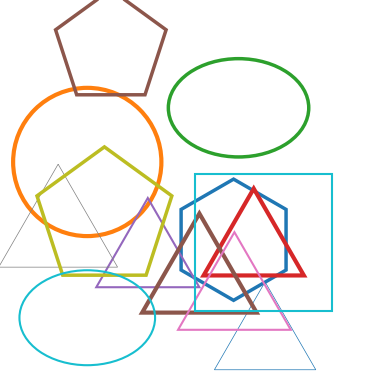[{"shape": "triangle", "thickness": 0.5, "radius": 0.76, "center": [0.689, 0.116]}, {"shape": "hexagon", "thickness": 2.5, "radius": 0.79, "center": [0.607, 0.377]}, {"shape": "circle", "thickness": 3, "radius": 0.96, "center": [0.227, 0.579]}, {"shape": "oval", "thickness": 2.5, "radius": 0.91, "center": [0.62, 0.72]}, {"shape": "triangle", "thickness": 3, "radius": 0.75, "center": [0.659, 0.36]}, {"shape": "triangle", "thickness": 1.5, "radius": 0.77, "center": [0.384, 0.331]}, {"shape": "pentagon", "thickness": 2.5, "radius": 0.75, "center": [0.288, 0.876]}, {"shape": "triangle", "thickness": 3, "radius": 0.86, "center": [0.518, 0.274]}, {"shape": "triangle", "thickness": 1.5, "radius": 0.85, "center": [0.609, 0.228]}, {"shape": "triangle", "thickness": 0.5, "radius": 0.89, "center": [0.151, 0.395]}, {"shape": "pentagon", "thickness": 2.5, "radius": 0.92, "center": [0.271, 0.434]}, {"shape": "oval", "thickness": 1.5, "radius": 0.88, "center": [0.227, 0.175]}, {"shape": "square", "thickness": 1.5, "radius": 0.89, "center": [0.685, 0.371]}]